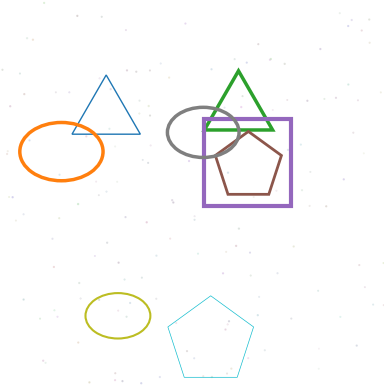[{"shape": "triangle", "thickness": 1, "radius": 0.51, "center": [0.276, 0.703]}, {"shape": "oval", "thickness": 2.5, "radius": 0.54, "center": [0.16, 0.606]}, {"shape": "triangle", "thickness": 2.5, "radius": 0.51, "center": [0.619, 0.714]}, {"shape": "square", "thickness": 3, "radius": 0.57, "center": [0.642, 0.578]}, {"shape": "pentagon", "thickness": 2, "radius": 0.45, "center": [0.645, 0.568]}, {"shape": "oval", "thickness": 2.5, "radius": 0.47, "center": [0.528, 0.656]}, {"shape": "oval", "thickness": 1.5, "radius": 0.42, "center": [0.306, 0.18]}, {"shape": "pentagon", "thickness": 0.5, "radius": 0.59, "center": [0.547, 0.115]}]